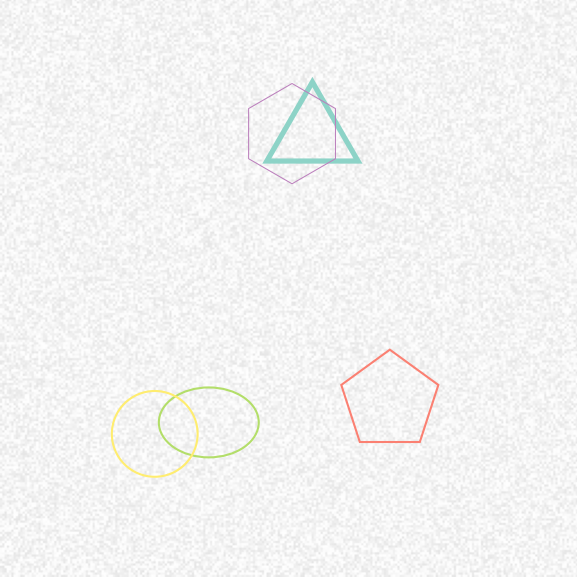[{"shape": "triangle", "thickness": 2.5, "radius": 0.46, "center": [0.541, 0.766]}, {"shape": "pentagon", "thickness": 1, "radius": 0.44, "center": [0.675, 0.305]}, {"shape": "oval", "thickness": 1, "radius": 0.43, "center": [0.362, 0.268]}, {"shape": "hexagon", "thickness": 0.5, "radius": 0.43, "center": [0.506, 0.768]}, {"shape": "circle", "thickness": 1, "radius": 0.37, "center": [0.268, 0.248]}]